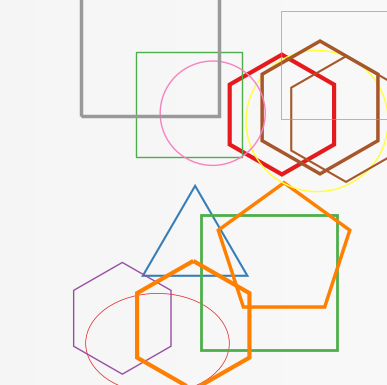[{"shape": "oval", "thickness": 0.5, "radius": 0.93, "center": [0.406, 0.108]}, {"shape": "hexagon", "thickness": 3, "radius": 0.78, "center": [0.727, 0.702]}, {"shape": "triangle", "thickness": 1.5, "radius": 0.78, "center": [0.504, 0.362]}, {"shape": "square", "thickness": 2, "radius": 0.87, "center": [0.695, 0.266]}, {"shape": "square", "thickness": 1, "radius": 0.68, "center": [0.488, 0.729]}, {"shape": "hexagon", "thickness": 1, "radius": 0.73, "center": [0.316, 0.173]}, {"shape": "pentagon", "thickness": 2.5, "radius": 0.89, "center": [0.733, 0.347]}, {"shape": "hexagon", "thickness": 3, "radius": 0.84, "center": [0.499, 0.155]}, {"shape": "circle", "thickness": 1, "radius": 0.92, "center": [0.818, 0.686]}, {"shape": "hexagon", "thickness": 1.5, "radius": 0.82, "center": [0.893, 0.691]}, {"shape": "hexagon", "thickness": 2.5, "radius": 0.86, "center": [0.826, 0.721]}, {"shape": "circle", "thickness": 1, "radius": 0.68, "center": [0.549, 0.706]}, {"shape": "square", "thickness": 0.5, "radius": 0.7, "center": [0.865, 0.831]}, {"shape": "square", "thickness": 2.5, "radius": 0.89, "center": [0.386, 0.876]}]